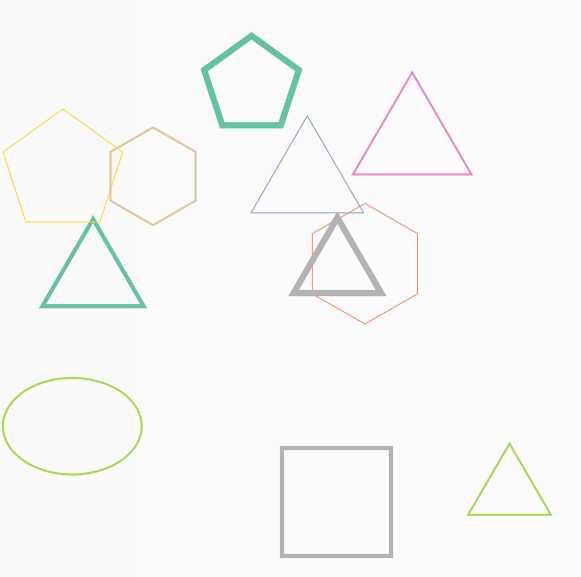[{"shape": "triangle", "thickness": 2, "radius": 0.5, "center": [0.16, 0.519]}, {"shape": "pentagon", "thickness": 3, "radius": 0.43, "center": [0.433, 0.851]}, {"shape": "hexagon", "thickness": 0.5, "radius": 0.52, "center": [0.628, 0.542]}, {"shape": "triangle", "thickness": 0.5, "radius": 0.56, "center": [0.529, 0.686]}, {"shape": "triangle", "thickness": 1, "radius": 0.59, "center": [0.709, 0.756]}, {"shape": "oval", "thickness": 1, "radius": 0.6, "center": [0.124, 0.261]}, {"shape": "triangle", "thickness": 1, "radius": 0.41, "center": [0.877, 0.149]}, {"shape": "pentagon", "thickness": 0.5, "radius": 0.54, "center": [0.108, 0.702]}, {"shape": "hexagon", "thickness": 1, "radius": 0.42, "center": [0.263, 0.694]}, {"shape": "triangle", "thickness": 3, "radius": 0.44, "center": [0.58, 0.535]}, {"shape": "square", "thickness": 2, "radius": 0.47, "center": [0.579, 0.13]}]